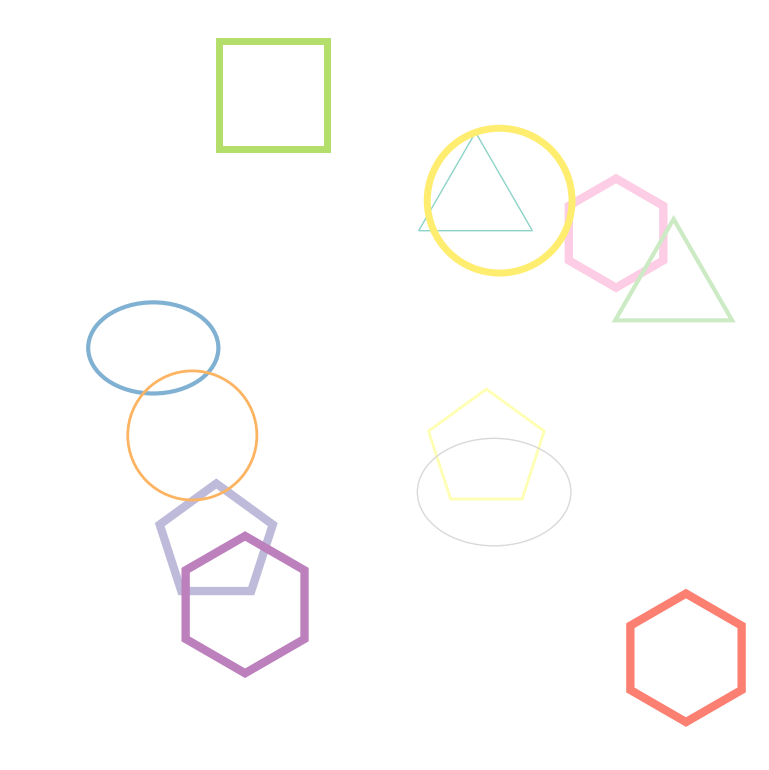[{"shape": "triangle", "thickness": 0.5, "radius": 0.43, "center": [0.618, 0.743]}, {"shape": "pentagon", "thickness": 1, "radius": 0.39, "center": [0.632, 0.416]}, {"shape": "pentagon", "thickness": 3, "radius": 0.39, "center": [0.281, 0.295]}, {"shape": "hexagon", "thickness": 3, "radius": 0.42, "center": [0.891, 0.146]}, {"shape": "oval", "thickness": 1.5, "radius": 0.42, "center": [0.199, 0.548]}, {"shape": "circle", "thickness": 1, "radius": 0.42, "center": [0.25, 0.434]}, {"shape": "square", "thickness": 2.5, "radius": 0.35, "center": [0.354, 0.877]}, {"shape": "hexagon", "thickness": 3, "radius": 0.35, "center": [0.8, 0.697]}, {"shape": "oval", "thickness": 0.5, "radius": 0.5, "center": [0.642, 0.361]}, {"shape": "hexagon", "thickness": 3, "radius": 0.45, "center": [0.318, 0.215]}, {"shape": "triangle", "thickness": 1.5, "radius": 0.44, "center": [0.875, 0.628]}, {"shape": "circle", "thickness": 2.5, "radius": 0.47, "center": [0.649, 0.739]}]